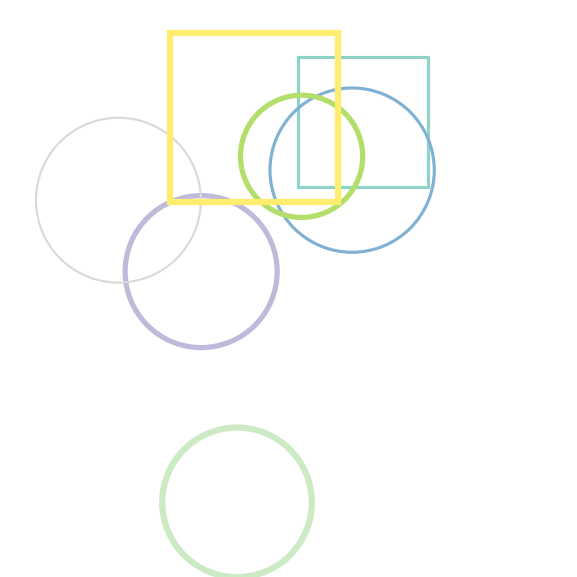[{"shape": "square", "thickness": 1.5, "radius": 0.56, "center": [0.628, 0.788]}, {"shape": "circle", "thickness": 2.5, "radius": 0.66, "center": [0.348, 0.529]}, {"shape": "circle", "thickness": 1.5, "radius": 0.71, "center": [0.61, 0.705]}, {"shape": "circle", "thickness": 2.5, "radius": 0.53, "center": [0.522, 0.728]}, {"shape": "circle", "thickness": 1, "radius": 0.71, "center": [0.205, 0.653]}, {"shape": "circle", "thickness": 3, "radius": 0.65, "center": [0.41, 0.129]}, {"shape": "square", "thickness": 3, "radius": 0.73, "center": [0.44, 0.796]}]